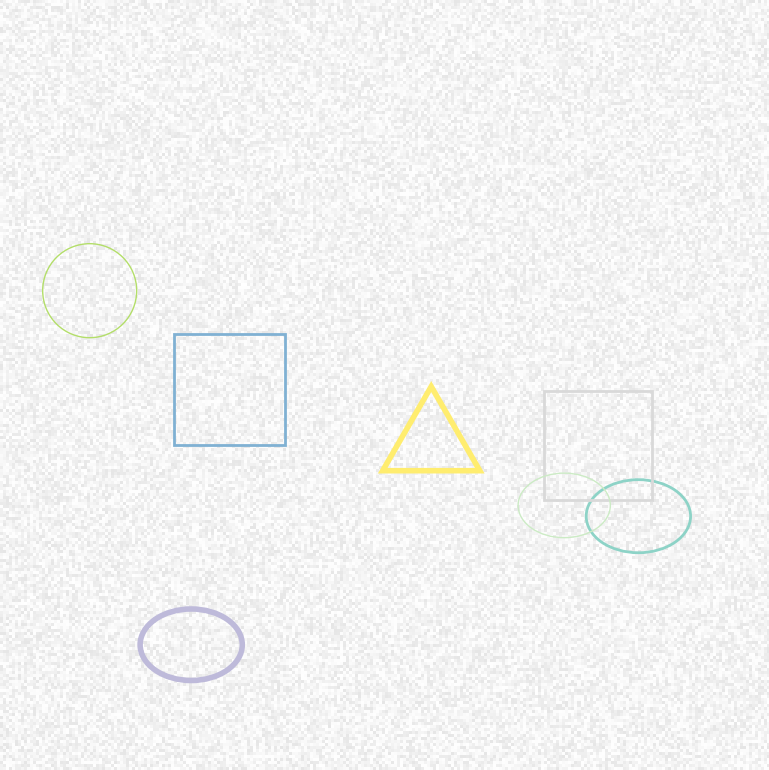[{"shape": "oval", "thickness": 1, "radius": 0.34, "center": [0.829, 0.33]}, {"shape": "oval", "thickness": 2, "radius": 0.33, "center": [0.248, 0.163]}, {"shape": "square", "thickness": 1, "radius": 0.36, "center": [0.298, 0.494]}, {"shape": "circle", "thickness": 0.5, "radius": 0.31, "center": [0.116, 0.622]}, {"shape": "square", "thickness": 1, "radius": 0.35, "center": [0.777, 0.422]}, {"shape": "oval", "thickness": 0.5, "radius": 0.3, "center": [0.733, 0.344]}, {"shape": "triangle", "thickness": 2, "radius": 0.36, "center": [0.56, 0.425]}]